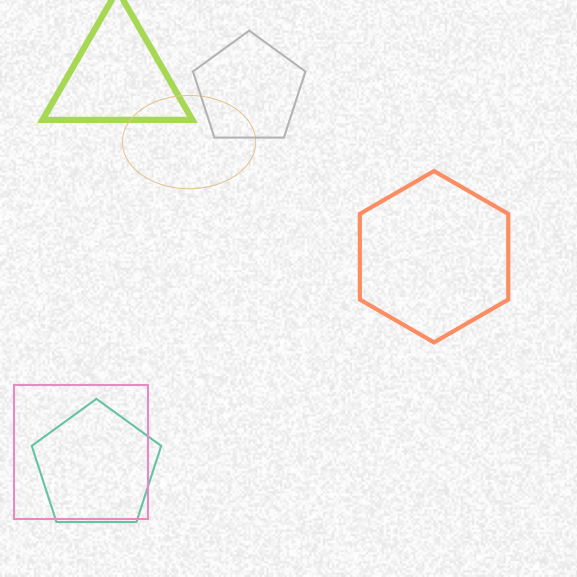[{"shape": "pentagon", "thickness": 1, "radius": 0.59, "center": [0.167, 0.191]}, {"shape": "hexagon", "thickness": 2, "radius": 0.74, "center": [0.752, 0.555]}, {"shape": "square", "thickness": 1, "radius": 0.58, "center": [0.14, 0.216]}, {"shape": "triangle", "thickness": 3, "radius": 0.75, "center": [0.203, 0.866]}, {"shape": "oval", "thickness": 0.5, "radius": 0.58, "center": [0.327, 0.753]}, {"shape": "pentagon", "thickness": 1, "radius": 0.51, "center": [0.431, 0.844]}]